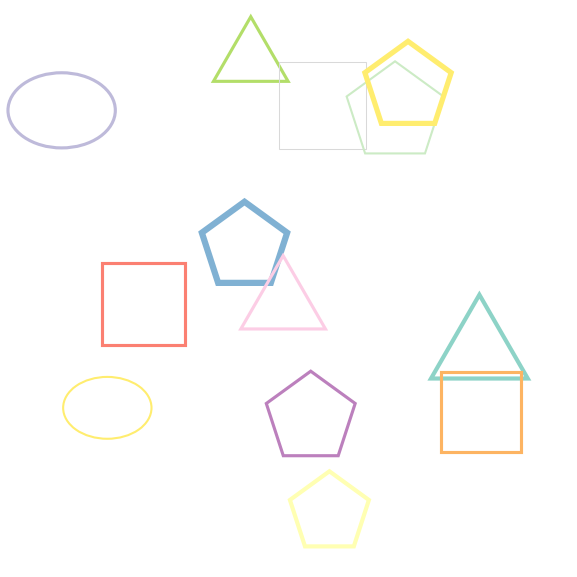[{"shape": "triangle", "thickness": 2, "radius": 0.48, "center": [0.83, 0.392]}, {"shape": "pentagon", "thickness": 2, "radius": 0.36, "center": [0.57, 0.111]}, {"shape": "oval", "thickness": 1.5, "radius": 0.46, "center": [0.107, 0.808]}, {"shape": "square", "thickness": 1.5, "radius": 0.36, "center": [0.249, 0.472]}, {"shape": "pentagon", "thickness": 3, "radius": 0.39, "center": [0.423, 0.572]}, {"shape": "square", "thickness": 1.5, "radius": 0.34, "center": [0.833, 0.286]}, {"shape": "triangle", "thickness": 1.5, "radius": 0.37, "center": [0.434, 0.896]}, {"shape": "triangle", "thickness": 1.5, "radius": 0.42, "center": [0.49, 0.472]}, {"shape": "square", "thickness": 0.5, "radius": 0.38, "center": [0.558, 0.817]}, {"shape": "pentagon", "thickness": 1.5, "radius": 0.4, "center": [0.538, 0.275]}, {"shape": "pentagon", "thickness": 1, "radius": 0.44, "center": [0.684, 0.805]}, {"shape": "pentagon", "thickness": 2.5, "radius": 0.39, "center": [0.707, 0.849]}, {"shape": "oval", "thickness": 1, "radius": 0.38, "center": [0.186, 0.293]}]